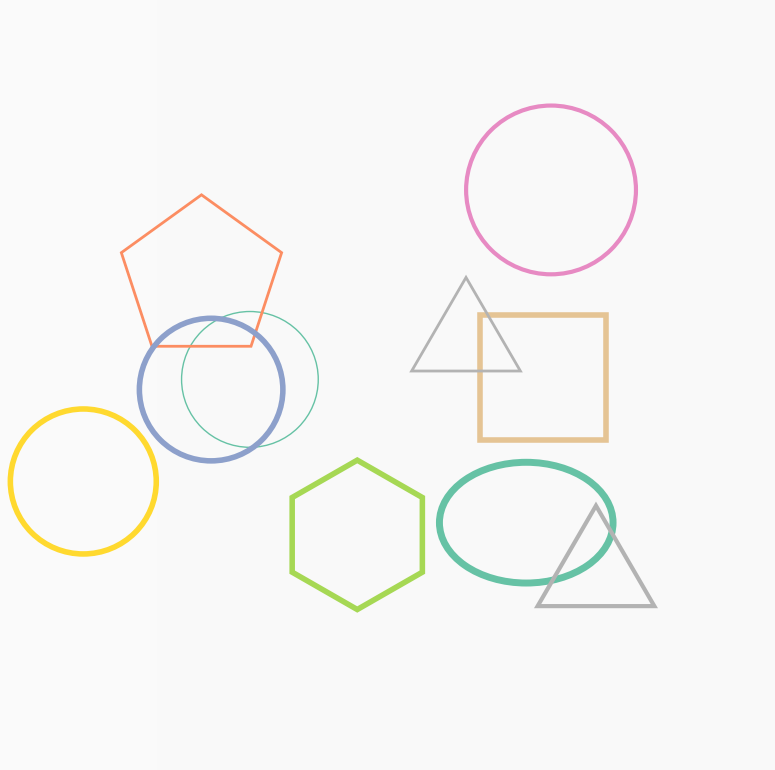[{"shape": "circle", "thickness": 0.5, "radius": 0.44, "center": [0.322, 0.507]}, {"shape": "oval", "thickness": 2.5, "radius": 0.56, "center": [0.679, 0.321]}, {"shape": "pentagon", "thickness": 1, "radius": 0.54, "center": [0.26, 0.638]}, {"shape": "circle", "thickness": 2, "radius": 0.46, "center": [0.272, 0.494]}, {"shape": "circle", "thickness": 1.5, "radius": 0.55, "center": [0.711, 0.753]}, {"shape": "hexagon", "thickness": 2, "radius": 0.48, "center": [0.461, 0.305]}, {"shape": "circle", "thickness": 2, "radius": 0.47, "center": [0.107, 0.375]}, {"shape": "square", "thickness": 2, "radius": 0.41, "center": [0.701, 0.51]}, {"shape": "triangle", "thickness": 1, "radius": 0.41, "center": [0.601, 0.559]}, {"shape": "triangle", "thickness": 1.5, "radius": 0.43, "center": [0.769, 0.256]}]